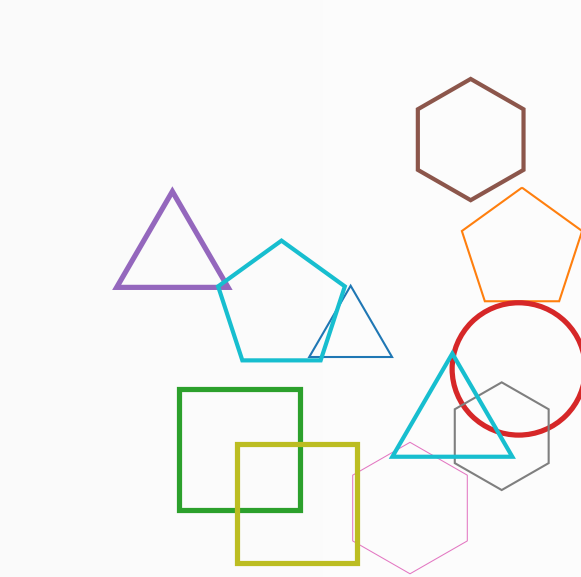[{"shape": "triangle", "thickness": 1, "radius": 0.41, "center": [0.603, 0.422]}, {"shape": "pentagon", "thickness": 1, "radius": 0.54, "center": [0.898, 0.565]}, {"shape": "square", "thickness": 2.5, "radius": 0.52, "center": [0.412, 0.221]}, {"shape": "circle", "thickness": 2.5, "radius": 0.57, "center": [0.892, 0.36]}, {"shape": "triangle", "thickness": 2.5, "radius": 0.55, "center": [0.297, 0.557]}, {"shape": "hexagon", "thickness": 2, "radius": 0.52, "center": [0.81, 0.757]}, {"shape": "hexagon", "thickness": 0.5, "radius": 0.57, "center": [0.705, 0.119]}, {"shape": "hexagon", "thickness": 1, "radius": 0.47, "center": [0.863, 0.244]}, {"shape": "square", "thickness": 2.5, "radius": 0.52, "center": [0.511, 0.128]}, {"shape": "triangle", "thickness": 2, "radius": 0.6, "center": [0.778, 0.268]}, {"shape": "pentagon", "thickness": 2, "radius": 0.57, "center": [0.484, 0.468]}]